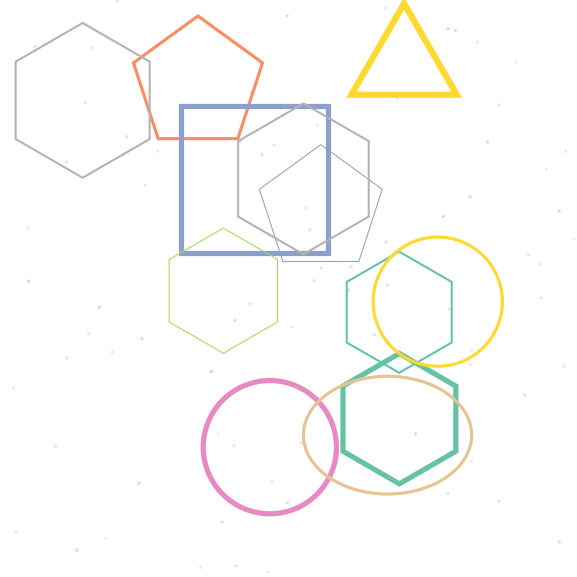[{"shape": "hexagon", "thickness": 2.5, "radius": 0.56, "center": [0.692, 0.274]}, {"shape": "hexagon", "thickness": 1, "radius": 0.52, "center": [0.691, 0.459]}, {"shape": "pentagon", "thickness": 1.5, "radius": 0.59, "center": [0.343, 0.854]}, {"shape": "pentagon", "thickness": 0.5, "radius": 0.56, "center": [0.556, 0.637]}, {"shape": "square", "thickness": 2.5, "radius": 0.64, "center": [0.441, 0.689]}, {"shape": "circle", "thickness": 2.5, "radius": 0.58, "center": [0.467, 0.225]}, {"shape": "hexagon", "thickness": 0.5, "radius": 0.54, "center": [0.387, 0.496]}, {"shape": "triangle", "thickness": 3, "radius": 0.53, "center": [0.7, 0.888]}, {"shape": "circle", "thickness": 1.5, "radius": 0.56, "center": [0.758, 0.477]}, {"shape": "oval", "thickness": 1.5, "radius": 0.73, "center": [0.671, 0.246]}, {"shape": "hexagon", "thickness": 1, "radius": 0.67, "center": [0.143, 0.825]}, {"shape": "hexagon", "thickness": 1, "radius": 0.65, "center": [0.525, 0.689]}]